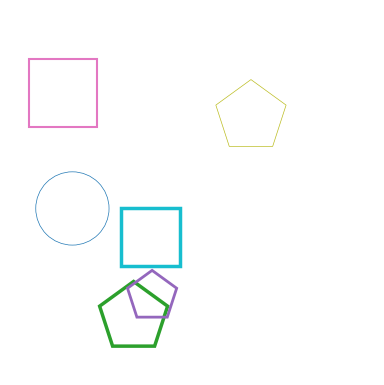[{"shape": "circle", "thickness": 0.5, "radius": 0.48, "center": [0.188, 0.459]}, {"shape": "pentagon", "thickness": 2.5, "radius": 0.46, "center": [0.347, 0.176]}, {"shape": "pentagon", "thickness": 2, "radius": 0.34, "center": [0.395, 0.231]}, {"shape": "square", "thickness": 1.5, "radius": 0.44, "center": [0.164, 0.759]}, {"shape": "pentagon", "thickness": 0.5, "radius": 0.48, "center": [0.652, 0.697]}, {"shape": "square", "thickness": 2.5, "radius": 0.38, "center": [0.391, 0.385]}]